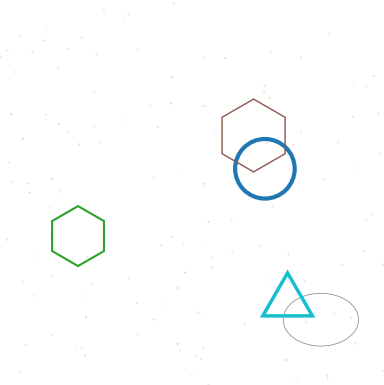[{"shape": "circle", "thickness": 3, "radius": 0.39, "center": [0.688, 0.562]}, {"shape": "hexagon", "thickness": 1.5, "radius": 0.39, "center": [0.203, 0.387]}, {"shape": "hexagon", "thickness": 1, "radius": 0.47, "center": [0.659, 0.648]}, {"shape": "oval", "thickness": 0.5, "radius": 0.49, "center": [0.833, 0.17]}, {"shape": "triangle", "thickness": 2.5, "radius": 0.37, "center": [0.747, 0.217]}]